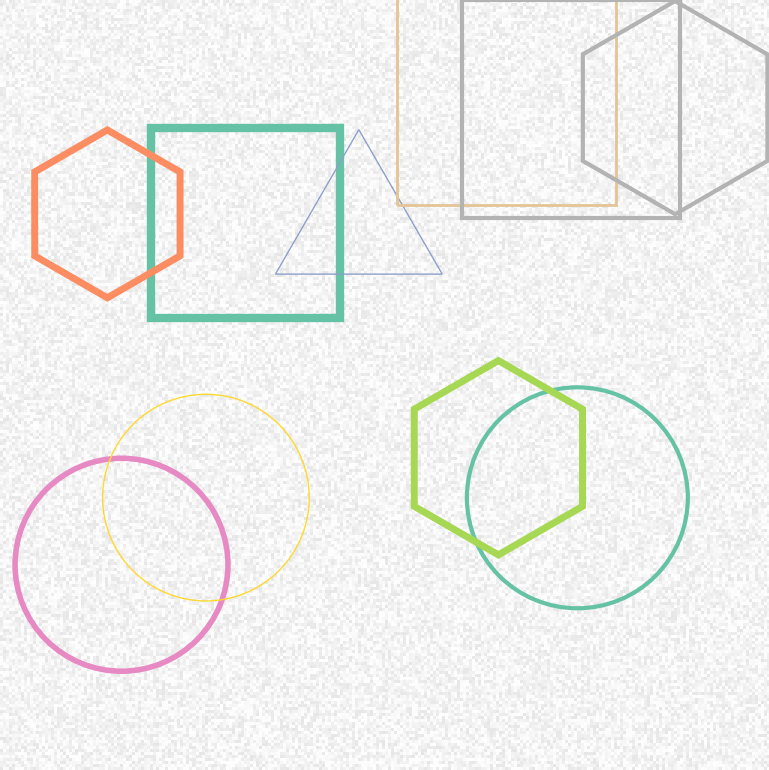[{"shape": "circle", "thickness": 1.5, "radius": 0.72, "center": [0.75, 0.354]}, {"shape": "square", "thickness": 3, "radius": 0.62, "center": [0.319, 0.71]}, {"shape": "hexagon", "thickness": 2.5, "radius": 0.54, "center": [0.139, 0.722]}, {"shape": "triangle", "thickness": 0.5, "radius": 0.63, "center": [0.466, 0.707]}, {"shape": "circle", "thickness": 2, "radius": 0.69, "center": [0.158, 0.267]}, {"shape": "hexagon", "thickness": 2.5, "radius": 0.63, "center": [0.647, 0.406]}, {"shape": "circle", "thickness": 0.5, "radius": 0.67, "center": [0.267, 0.354]}, {"shape": "square", "thickness": 1, "radius": 0.71, "center": [0.658, 0.877]}, {"shape": "hexagon", "thickness": 1.5, "radius": 0.69, "center": [0.877, 0.86]}, {"shape": "square", "thickness": 1.5, "radius": 0.71, "center": [0.741, 0.859]}]